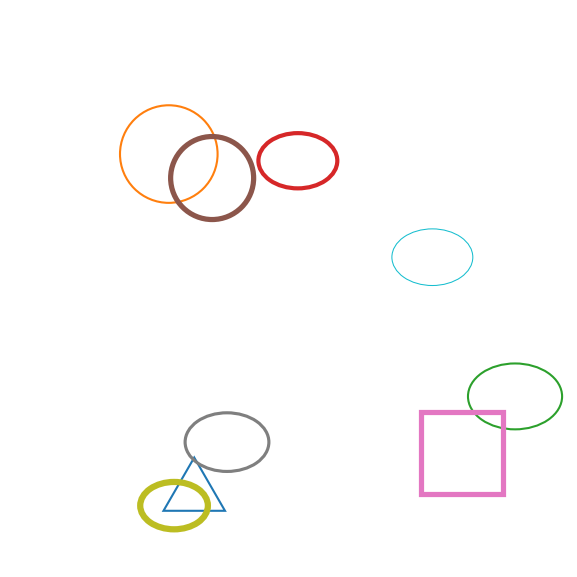[{"shape": "triangle", "thickness": 1, "radius": 0.31, "center": [0.336, 0.145]}, {"shape": "circle", "thickness": 1, "radius": 0.42, "center": [0.292, 0.732]}, {"shape": "oval", "thickness": 1, "radius": 0.41, "center": [0.892, 0.313]}, {"shape": "oval", "thickness": 2, "radius": 0.34, "center": [0.516, 0.721]}, {"shape": "circle", "thickness": 2.5, "radius": 0.36, "center": [0.367, 0.691]}, {"shape": "square", "thickness": 2.5, "radius": 0.35, "center": [0.8, 0.214]}, {"shape": "oval", "thickness": 1.5, "radius": 0.36, "center": [0.393, 0.234]}, {"shape": "oval", "thickness": 3, "radius": 0.29, "center": [0.301, 0.124]}, {"shape": "oval", "thickness": 0.5, "radius": 0.35, "center": [0.749, 0.554]}]